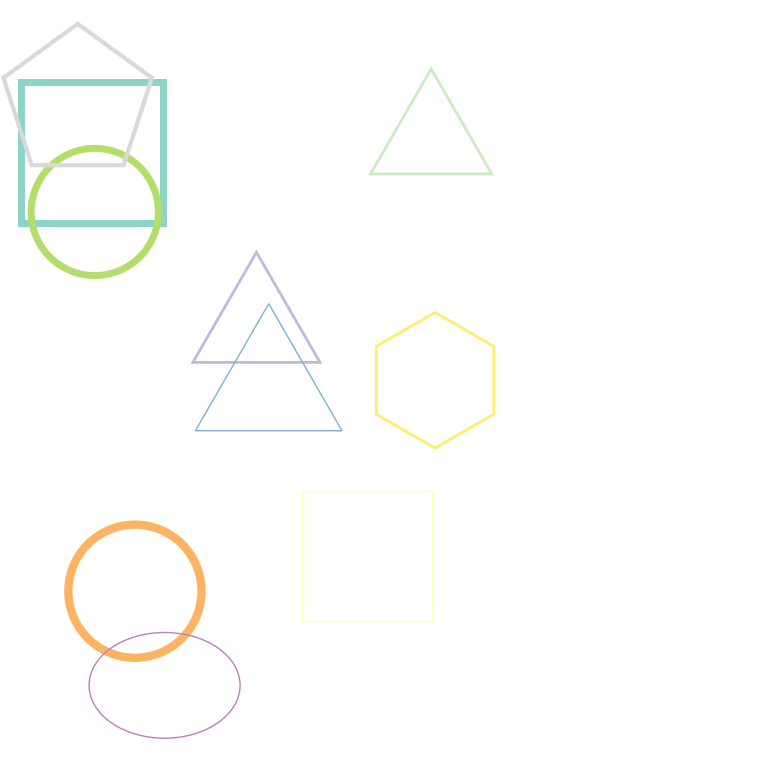[{"shape": "square", "thickness": 2.5, "radius": 0.46, "center": [0.12, 0.802]}, {"shape": "square", "thickness": 0.5, "radius": 0.42, "center": [0.477, 0.278]}, {"shape": "triangle", "thickness": 1, "radius": 0.48, "center": [0.333, 0.577]}, {"shape": "triangle", "thickness": 0.5, "radius": 0.55, "center": [0.349, 0.496]}, {"shape": "circle", "thickness": 3, "radius": 0.43, "center": [0.175, 0.232]}, {"shape": "circle", "thickness": 2.5, "radius": 0.41, "center": [0.123, 0.725]}, {"shape": "pentagon", "thickness": 1.5, "radius": 0.51, "center": [0.101, 0.868]}, {"shape": "oval", "thickness": 0.5, "radius": 0.49, "center": [0.214, 0.11]}, {"shape": "triangle", "thickness": 1, "radius": 0.45, "center": [0.56, 0.82]}, {"shape": "hexagon", "thickness": 1, "radius": 0.44, "center": [0.565, 0.506]}]